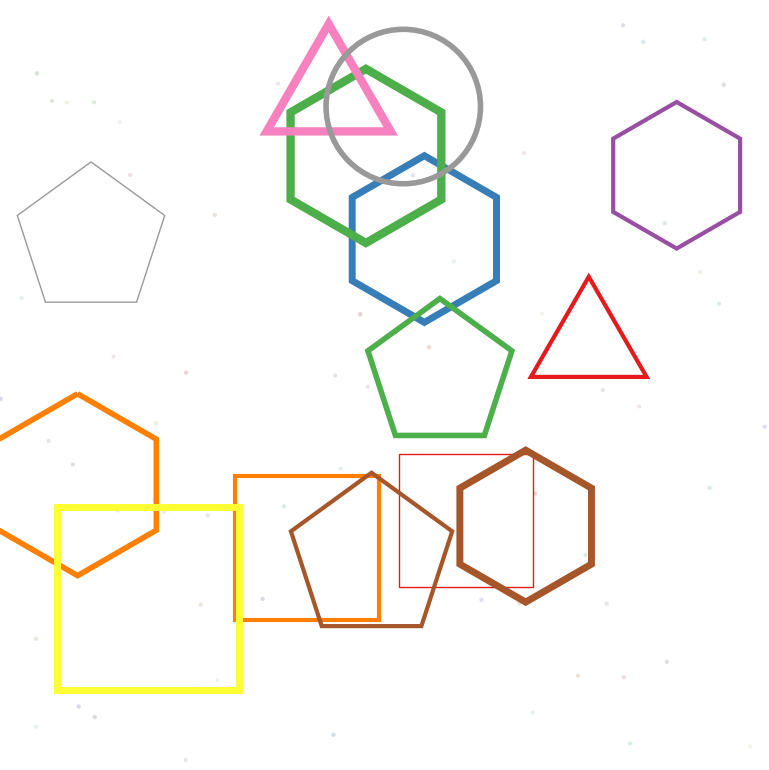[{"shape": "square", "thickness": 0.5, "radius": 0.43, "center": [0.605, 0.324]}, {"shape": "triangle", "thickness": 1.5, "radius": 0.43, "center": [0.765, 0.554]}, {"shape": "hexagon", "thickness": 2.5, "radius": 0.54, "center": [0.551, 0.69]}, {"shape": "pentagon", "thickness": 2, "radius": 0.49, "center": [0.571, 0.514]}, {"shape": "hexagon", "thickness": 3, "radius": 0.57, "center": [0.475, 0.797]}, {"shape": "hexagon", "thickness": 1.5, "radius": 0.48, "center": [0.879, 0.772]}, {"shape": "square", "thickness": 1.5, "radius": 0.47, "center": [0.398, 0.288]}, {"shape": "hexagon", "thickness": 2, "radius": 0.59, "center": [0.101, 0.371]}, {"shape": "square", "thickness": 2.5, "radius": 0.59, "center": [0.192, 0.223]}, {"shape": "hexagon", "thickness": 2.5, "radius": 0.49, "center": [0.683, 0.317]}, {"shape": "pentagon", "thickness": 1.5, "radius": 0.55, "center": [0.483, 0.276]}, {"shape": "triangle", "thickness": 3, "radius": 0.47, "center": [0.427, 0.876]}, {"shape": "pentagon", "thickness": 0.5, "radius": 0.5, "center": [0.118, 0.689]}, {"shape": "circle", "thickness": 2, "radius": 0.5, "center": [0.524, 0.862]}]